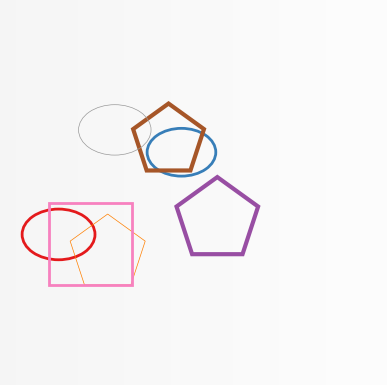[{"shape": "oval", "thickness": 2, "radius": 0.47, "center": [0.151, 0.391]}, {"shape": "oval", "thickness": 2, "radius": 0.44, "center": [0.468, 0.605]}, {"shape": "pentagon", "thickness": 3, "radius": 0.55, "center": [0.561, 0.429]}, {"shape": "pentagon", "thickness": 0.5, "radius": 0.51, "center": [0.278, 0.342]}, {"shape": "pentagon", "thickness": 3, "radius": 0.48, "center": [0.435, 0.635]}, {"shape": "square", "thickness": 2, "radius": 0.54, "center": [0.232, 0.367]}, {"shape": "oval", "thickness": 0.5, "radius": 0.47, "center": [0.296, 0.663]}]